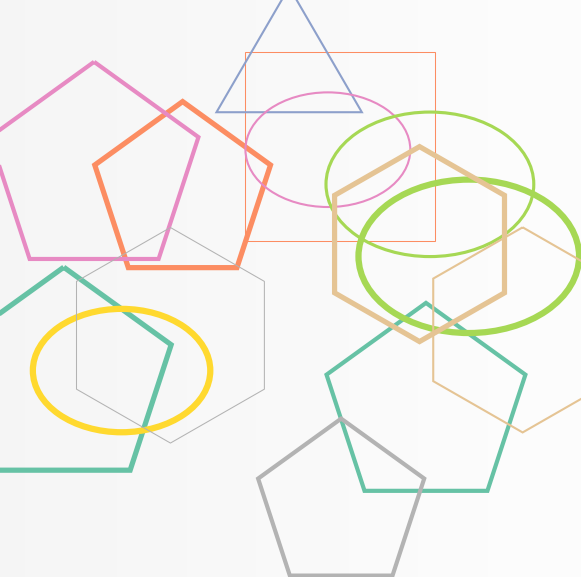[{"shape": "pentagon", "thickness": 2, "radius": 0.9, "center": [0.733, 0.295]}, {"shape": "pentagon", "thickness": 2.5, "radius": 0.97, "center": [0.11, 0.342]}, {"shape": "pentagon", "thickness": 2.5, "radius": 0.79, "center": [0.314, 0.664]}, {"shape": "square", "thickness": 0.5, "radius": 0.82, "center": [0.585, 0.745]}, {"shape": "triangle", "thickness": 1, "radius": 0.72, "center": [0.497, 0.877]}, {"shape": "oval", "thickness": 1, "radius": 0.71, "center": [0.564, 0.74]}, {"shape": "pentagon", "thickness": 2, "radius": 0.94, "center": [0.162, 0.703]}, {"shape": "oval", "thickness": 3, "radius": 0.95, "center": [0.806, 0.555]}, {"shape": "oval", "thickness": 1.5, "radius": 0.89, "center": [0.74, 0.68]}, {"shape": "oval", "thickness": 3, "radius": 0.76, "center": [0.209, 0.357]}, {"shape": "hexagon", "thickness": 2.5, "radius": 0.84, "center": [0.722, 0.576]}, {"shape": "hexagon", "thickness": 1, "radius": 0.89, "center": [0.899, 0.428]}, {"shape": "pentagon", "thickness": 2, "radius": 0.75, "center": [0.587, 0.124]}, {"shape": "hexagon", "thickness": 0.5, "radius": 0.93, "center": [0.293, 0.419]}]